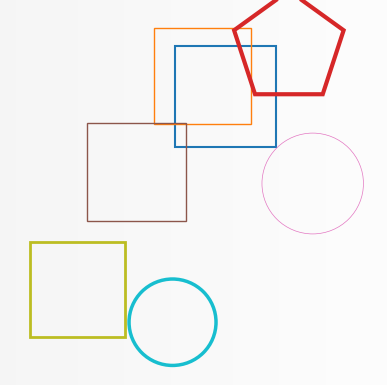[{"shape": "square", "thickness": 1.5, "radius": 0.65, "center": [0.582, 0.749]}, {"shape": "square", "thickness": 1, "radius": 0.62, "center": [0.523, 0.801]}, {"shape": "pentagon", "thickness": 3, "radius": 0.74, "center": [0.745, 0.875]}, {"shape": "square", "thickness": 1, "radius": 0.64, "center": [0.352, 0.554]}, {"shape": "circle", "thickness": 0.5, "radius": 0.65, "center": [0.807, 0.523]}, {"shape": "square", "thickness": 2, "radius": 0.61, "center": [0.2, 0.248]}, {"shape": "circle", "thickness": 2.5, "radius": 0.56, "center": [0.445, 0.163]}]